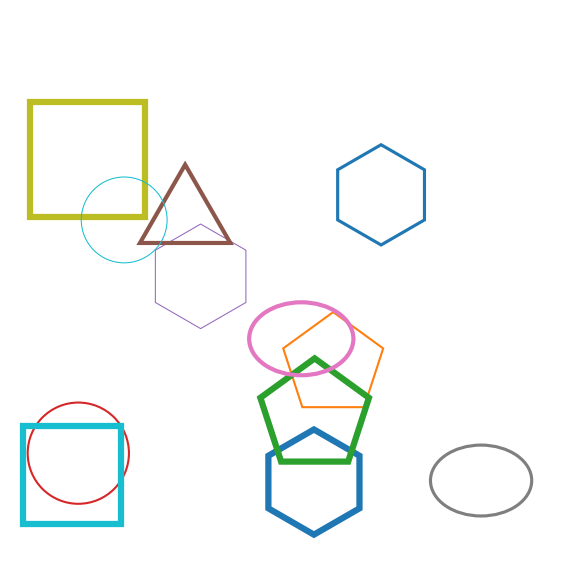[{"shape": "hexagon", "thickness": 1.5, "radius": 0.43, "center": [0.66, 0.662]}, {"shape": "hexagon", "thickness": 3, "radius": 0.46, "center": [0.544, 0.164]}, {"shape": "pentagon", "thickness": 1, "radius": 0.46, "center": [0.577, 0.368]}, {"shape": "pentagon", "thickness": 3, "radius": 0.49, "center": [0.545, 0.28]}, {"shape": "circle", "thickness": 1, "radius": 0.44, "center": [0.136, 0.214]}, {"shape": "hexagon", "thickness": 0.5, "radius": 0.45, "center": [0.347, 0.521]}, {"shape": "triangle", "thickness": 2, "radius": 0.45, "center": [0.321, 0.624]}, {"shape": "oval", "thickness": 2, "radius": 0.45, "center": [0.522, 0.413]}, {"shape": "oval", "thickness": 1.5, "radius": 0.44, "center": [0.833, 0.167]}, {"shape": "square", "thickness": 3, "radius": 0.5, "center": [0.152, 0.723]}, {"shape": "square", "thickness": 3, "radius": 0.42, "center": [0.125, 0.177]}, {"shape": "circle", "thickness": 0.5, "radius": 0.37, "center": [0.215, 0.618]}]